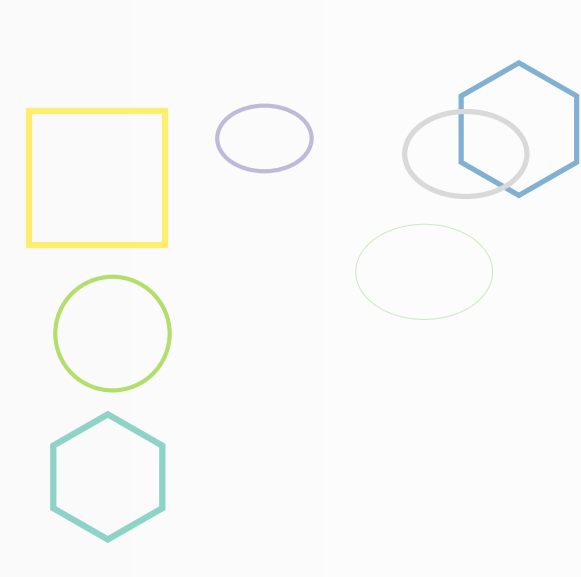[{"shape": "hexagon", "thickness": 3, "radius": 0.54, "center": [0.185, 0.173]}, {"shape": "oval", "thickness": 2, "radius": 0.41, "center": [0.455, 0.759]}, {"shape": "hexagon", "thickness": 2.5, "radius": 0.57, "center": [0.893, 0.776]}, {"shape": "circle", "thickness": 2, "radius": 0.49, "center": [0.193, 0.421]}, {"shape": "oval", "thickness": 2.5, "radius": 0.53, "center": [0.801, 0.732]}, {"shape": "oval", "thickness": 0.5, "radius": 0.59, "center": [0.73, 0.528]}, {"shape": "square", "thickness": 3, "radius": 0.58, "center": [0.167, 0.691]}]